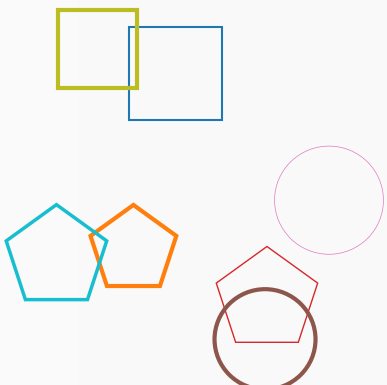[{"shape": "square", "thickness": 1.5, "radius": 0.6, "center": [0.453, 0.809]}, {"shape": "pentagon", "thickness": 3, "radius": 0.58, "center": [0.344, 0.351]}, {"shape": "pentagon", "thickness": 1, "radius": 0.69, "center": [0.689, 0.222]}, {"shape": "circle", "thickness": 3, "radius": 0.65, "center": [0.684, 0.119]}, {"shape": "circle", "thickness": 0.5, "radius": 0.7, "center": [0.849, 0.48]}, {"shape": "square", "thickness": 3, "radius": 0.51, "center": [0.251, 0.873]}, {"shape": "pentagon", "thickness": 2.5, "radius": 0.68, "center": [0.146, 0.332]}]